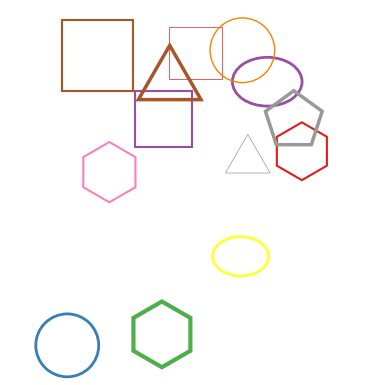[{"shape": "hexagon", "thickness": 1.5, "radius": 0.38, "center": [0.784, 0.607]}, {"shape": "square", "thickness": 0.5, "radius": 0.34, "center": [0.508, 0.863]}, {"shape": "circle", "thickness": 2, "radius": 0.41, "center": [0.175, 0.103]}, {"shape": "hexagon", "thickness": 3, "radius": 0.43, "center": [0.421, 0.132]}, {"shape": "square", "thickness": 1.5, "radius": 0.37, "center": [0.425, 0.69]}, {"shape": "oval", "thickness": 2, "radius": 0.45, "center": [0.694, 0.788]}, {"shape": "circle", "thickness": 1, "radius": 0.42, "center": [0.63, 0.869]}, {"shape": "oval", "thickness": 2, "radius": 0.36, "center": [0.625, 0.334]}, {"shape": "square", "thickness": 1.5, "radius": 0.46, "center": [0.253, 0.856]}, {"shape": "triangle", "thickness": 2.5, "radius": 0.47, "center": [0.441, 0.788]}, {"shape": "hexagon", "thickness": 1.5, "radius": 0.39, "center": [0.284, 0.553]}, {"shape": "pentagon", "thickness": 2.5, "radius": 0.39, "center": [0.763, 0.687]}, {"shape": "triangle", "thickness": 0.5, "radius": 0.34, "center": [0.644, 0.584]}]